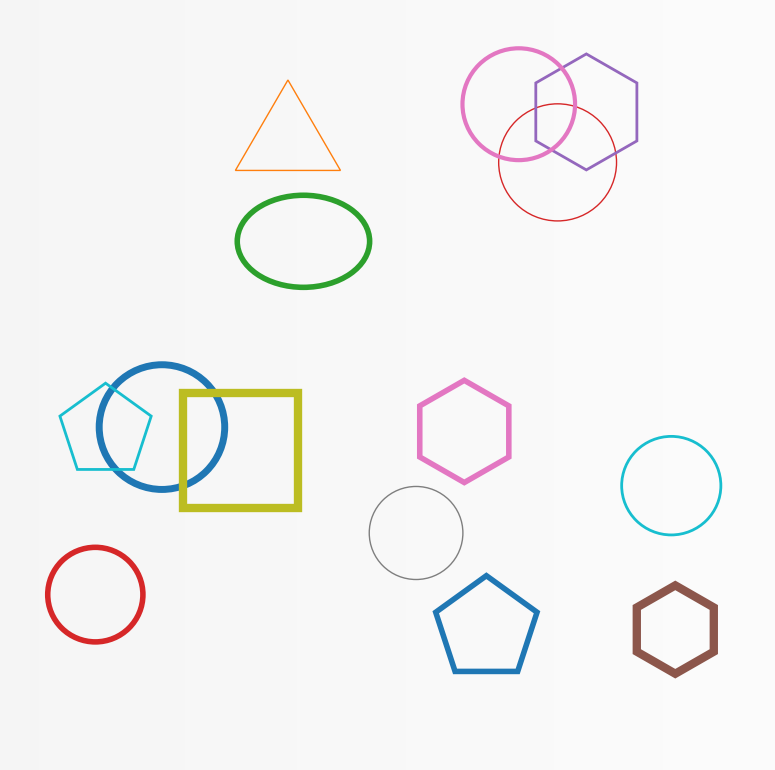[{"shape": "circle", "thickness": 2.5, "radius": 0.4, "center": [0.209, 0.445]}, {"shape": "pentagon", "thickness": 2, "radius": 0.34, "center": [0.628, 0.184]}, {"shape": "triangle", "thickness": 0.5, "radius": 0.39, "center": [0.372, 0.818]}, {"shape": "oval", "thickness": 2, "radius": 0.43, "center": [0.392, 0.687]}, {"shape": "circle", "thickness": 0.5, "radius": 0.38, "center": [0.719, 0.789]}, {"shape": "circle", "thickness": 2, "radius": 0.31, "center": [0.123, 0.228]}, {"shape": "hexagon", "thickness": 1, "radius": 0.38, "center": [0.757, 0.855]}, {"shape": "hexagon", "thickness": 3, "radius": 0.29, "center": [0.871, 0.182]}, {"shape": "hexagon", "thickness": 2, "radius": 0.33, "center": [0.599, 0.44]}, {"shape": "circle", "thickness": 1.5, "radius": 0.36, "center": [0.669, 0.865]}, {"shape": "circle", "thickness": 0.5, "radius": 0.3, "center": [0.537, 0.308]}, {"shape": "square", "thickness": 3, "radius": 0.37, "center": [0.31, 0.415]}, {"shape": "pentagon", "thickness": 1, "radius": 0.31, "center": [0.136, 0.44]}, {"shape": "circle", "thickness": 1, "radius": 0.32, "center": [0.866, 0.369]}]